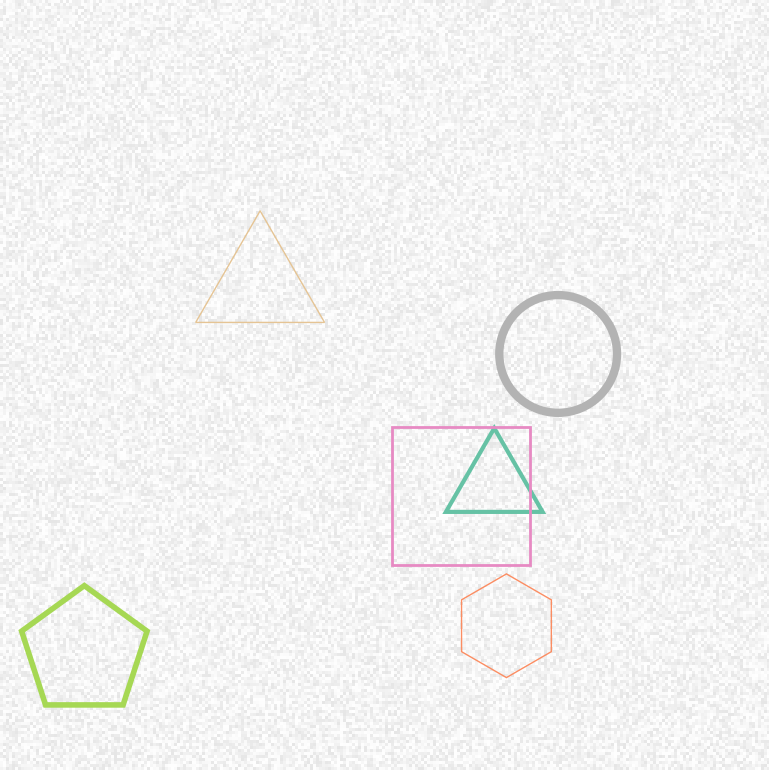[{"shape": "triangle", "thickness": 1.5, "radius": 0.36, "center": [0.642, 0.371]}, {"shape": "hexagon", "thickness": 0.5, "radius": 0.34, "center": [0.658, 0.187]}, {"shape": "square", "thickness": 1, "radius": 0.45, "center": [0.599, 0.356]}, {"shape": "pentagon", "thickness": 2, "radius": 0.43, "center": [0.11, 0.154]}, {"shape": "triangle", "thickness": 0.5, "radius": 0.48, "center": [0.338, 0.63]}, {"shape": "circle", "thickness": 3, "radius": 0.38, "center": [0.725, 0.54]}]